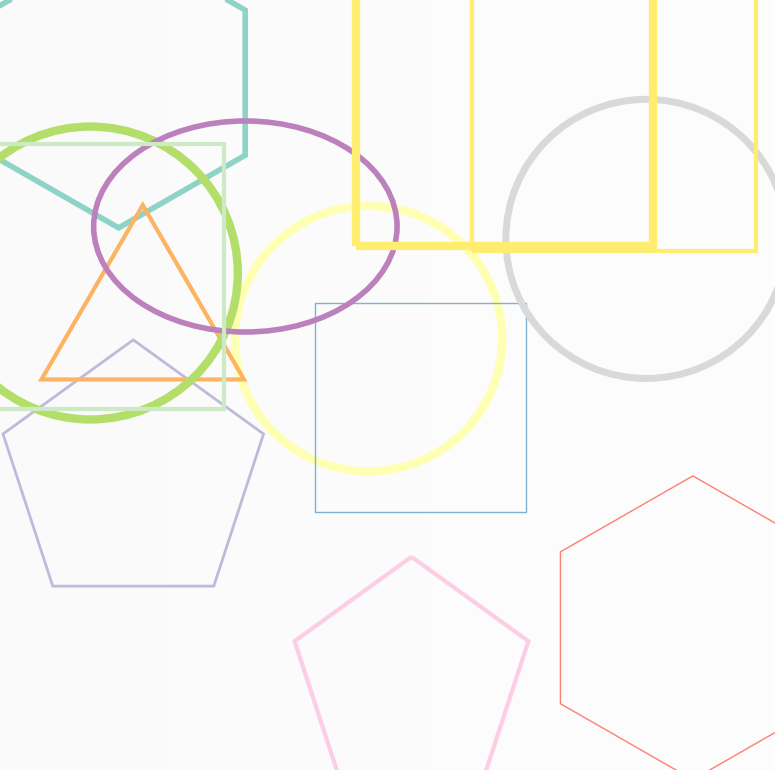[{"shape": "hexagon", "thickness": 2, "radius": 0.94, "center": [0.153, 0.893]}, {"shape": "circle", "thickness": 3, "radius": 0.86, "center": [0.476, 0.56]}, {"shape": "pentagon", "thickness": 1, "radius": 0.88, "center": [0.172, 0.382]}, {"shape": "hexagon", "thickness": 0.5, "radius": 0.99, "center": [0.894, 0.185]}, {"shape": "square", "thickness": 0.5, "radius": 0.68, "center": [0.542, 0.47]}, {"shape": "triangle", "thickness": 1.5, "radius": 0.75, "center": [0.184, 0.583]}, {"shape": "circle", "thickness": 3, "radius": 0.95, "center": [0.117, 0.645]}, {"shape": "pentagon", "thickness": 1.5, "radius": 0.79, "center": [0.531, 0.118]}, {"shape": "circle", "thickness": 2.5, "radius": 0.91, "center": [0.834, 0.69]}, {"shape": "oval", "thickness": 2, "radius": 0.98, "center": [0.317, 0.706]}, {"shape": "square", "thickness": 1.5, "radius": 0.86, "center": [0.116, 0.641]}, {"shape": "square", "thickness": 3, "radius": 0.96, "center": [0.651, 0.872]}, {"shape": "square", "thickness": 1.5, "radius": 0.91, "center": [0.792, 0.857]}]